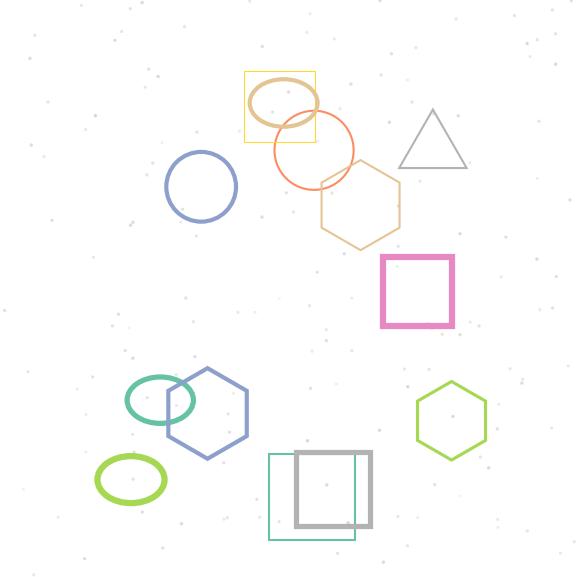[{"shape": "square", "thickness": 1, "radius": 0.37, "center": [0.541, 0.139]}, {"shape": "oval", "thickness": 2.5, "radius": 0.29, "center": [0.278, 0.306]}, {"shape": "circle", "thickness": 1, "radius": 0.34, "center": [0.544, 0.739]}, {"shape": "circle", "thickness": 2, "radius": 0.3, "center": [0.348, 0.676]}, {"shape": "hexagon", "thickness": 2, "radius": 0.39, "center": [0.359, 0.283]}, {"shape": "square", "thickness": 3, "radius": 0.3, "center": [0.723, 0.494]}, {"shape": "oval", "thickness": 3, "radius": 0.29, "center": [0.227, 0.169]}, {"shape": "hexagon", "thickness": 1.5, "radius": 0.34, "center": [0.782, 0.271]}, {"shape": "square", "thickness": 0.5, "radius": 0.31, "center": [0.484, 0.814]}, {"shape": "hexagon", "thickness": 1, "radius": 0.39, "center": [0.624, 0.644]}, {"shape": "oval", "thickness": 2, "radius": 0.29, "center": [0.491, 0.821]}, {"shape": "triangle", "thickness": 1, "radius": 0.34, "center": [0.75, 0.742]}, {"shape": "square", "thickness": 2.5, "radius": 0.32, "center": [0.577, 0.153]}]